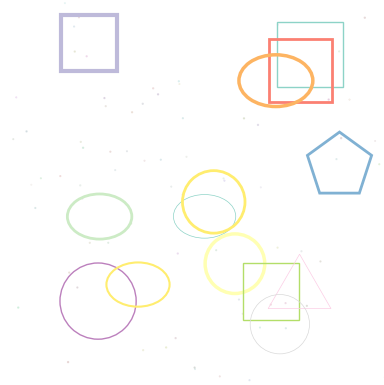[{"shape": "square", "thickness": 1, "radius": 0.43, "center": [0.806, 0.858]}, {"shape": "oval", "thickness": 0.5, "radius": 0.4, "center": [0.531, 0.438]}, {"shape": "circle", "thickness": 2.5, "radius": 0.39, "center": [0.61, 0.315]}, {"shape": "square", "thickness": 3, "radius": 0.37, "center": [0.231, 0.889]}, {"shape": "square", "thickness": 2, "radius": 0.41, "center": [0.781, 0.816]}, {"shape": "pentagon", "thickness": 2, "radius": 0.44, "center": [0.882, 0.569]}, {"shape": "oval", "thickness": 2.5, "radius": 0.48, "center": [0.717, 0.79]}, {"shape": "square", "thickness": 1, "radius": 0.37, "center": [0.704, 0.242]}, {"shape": "triangle", "thickness": 0.5, "radius": 0.47, "center": [0.778, 0.246]}, {"shape": "circle", "thickness": 0.5, "radius": 0.39, "center": [0.727, 0.158]}, {"shape": "circle", "thickness": 1, "radius": 0.49, "center": [0.255, 0.218]}, {"shape": "oval", "thickness": 2, "radius": 0.42, "center": [0.259, 0.438]}, {"shape": "oval", "thickness": 1.5, "radius": 0.41, "center": [0.358, 0.261]}, {"shape": "circle", "thickness": 2, "radius": 0.41, "center": [0.555, 0.476]}]